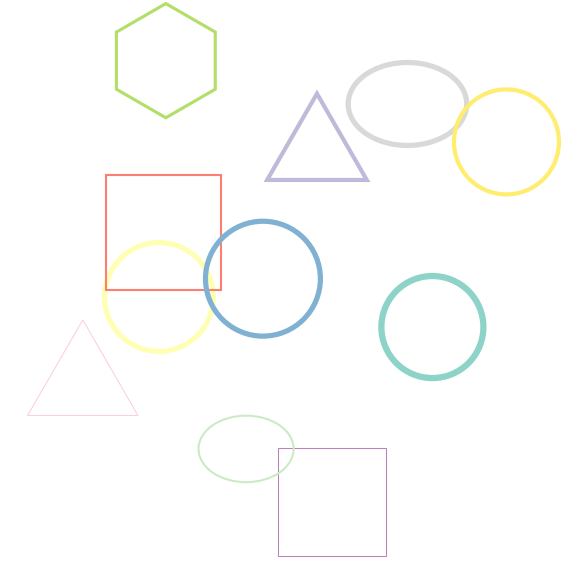[{"shape": "circle", "thickness": 3, "radius": 0.44, "center": [0.749, 0.433]}, {"shape": "circle", "thickness": 2.5, "radius": 0.47, "center": [0.275, 0.485]}, {"shape": "triangle", "thickness": 2, "radius": 0.5, "center": [0.549, 0.737]}, {"shape": "square", "thickness": 1, "radius": 0.5, "center": [0.283, 0.596]}, {"shape": "circle", "thickness": 2.5, "radius": 0.5, "center": [0.455, 0.517]}, {"shape": "hexagon", "thickness": 1.5, "radius": 0.49, "center": [0.287, 0.894]}, {"shape": "triangle", "thickness": 0.5, "radius": 0.55, "center": [0.143, 0.335]}, {"shape": "oval", "thickness": 2.5, "radius": 0.51, "center": [0.706, 0.819]}, {"shape": "square", "thickness": 0.5, "radius": 0.47, "center": [0.575, 0.13]}, {"shape": "oval", "thickness": 1, "radius": 0.41, "center": [0.426, 0.222]}, {"shape": "circle", "thickness": 2, "radius": 0.45, "center": [0.877, 0.753]}]